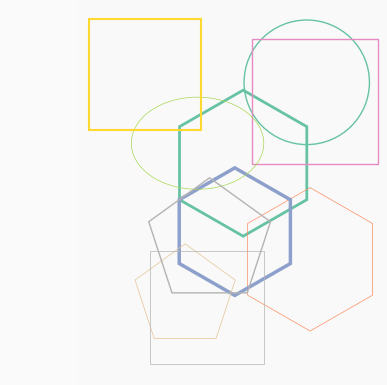[{"shape": "circle", "thickness": 1, "radius": 0.81, "center": [0.792, 0.786]}, {"shape": "hexagon", "thickness": 2, "radius": 0.95, "center": [0.627, 0.576]}, {"shape": "hexagon", "thickness": 0.5, "radius": 0.93, "center": [0.8, 0.326]}, {"shape": "hexagon", "thickness": 2.5, "radius": 0.83, "center": [0.606, 0.398]}, {"shape": "square", "thickness": 1, "radius": 0.81, "center": [0.813, 0.737]}, {"shape": "oval", "thickness": 0.5, "radius": 0.85, "center": [0.51, 0.628]}, {"shape": "square", "thickness": 1.5, "radius": 0.72, "center": [0.374, 0.806]}, {"shape": "pentagon", "thickness": 0.5, "radius": 0.68, "center": [0.478, 0.231]}, {"shape": "square", "thickness": 0.5, "radius": 0.73, "center": [0.534, 0.201]}, {"shape": "pentagon", "thickness": 1, "radius": 0.83, "center": [0.541, 0.373]}]